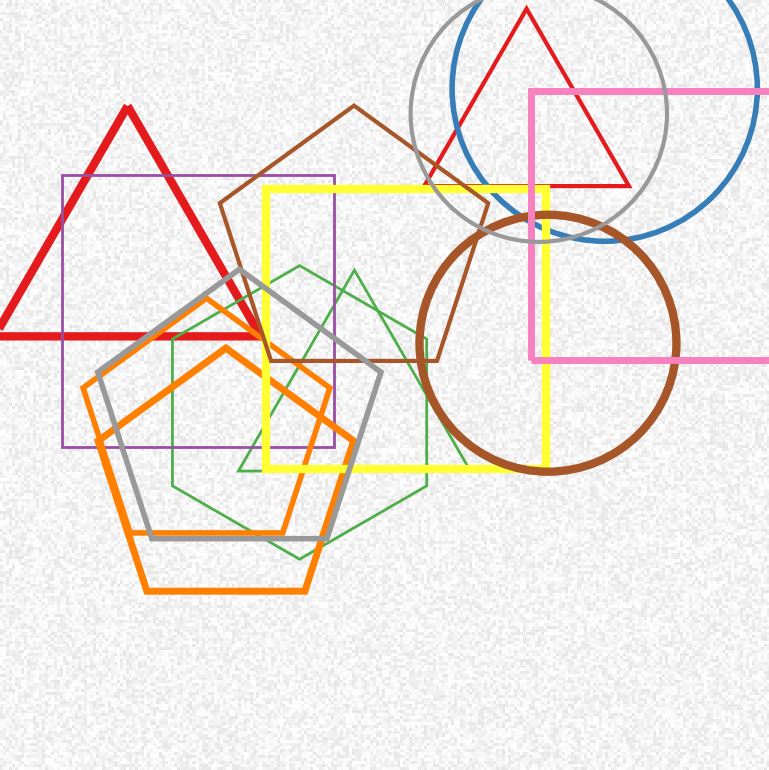[{"shape": "triangle", "thickness": 1.5, "radius": 0.77, "center": [0.684, 0.835]}, {"shape": "triangle", "thickness": 3, "radius": 1.0, "center": [0.166, 0.663]}, {"shape": "circle", "thickness": 2, "radius": 0.99, "center": [0.785, 0.885]}, {"shape": "triangle", "thickness": 1, "radius": 0.87, "center": [0.46, 0.475]}, {"shape": "hexagon", "thickness": 1, "radius": 0.95, "center": [0.389, 0.464]}, {"shape": "square", "thickness": 1, "radius": 0.88, "center": [0.257, 0.596]}, {"shape": "pentagon", "thickness": 2, "radius": 0.84, "center": [0.268, 0.444]}, {"shape": "pentagon", "thickness": 2.5, "radius": 0.87, "center": [0.293, 0.373]}, {"shape": "square", "thickness": 3, "radius": 0.91, "center": [0.527, 0.573]}, {"shape": "pentagon", "thickness": 1.5, "radius": 0.92, "center": [0.46, 0.68]}, {"shape": "circle", "thickness": 3, "radius": 0.83, "center": [0.712, 0.554]}, {"shape": "square", "thickness": 2.5, "radius": 0.87, "center": [0.865, 0.707]}, {"shape": "circle", "thickness": 1.5, "radius": 0.83, "center": [0.7, 0.852]}, {"shape": "pentagon", "thickness": 2, "radius": 0.97, "center": [0.311, 0.457]}]